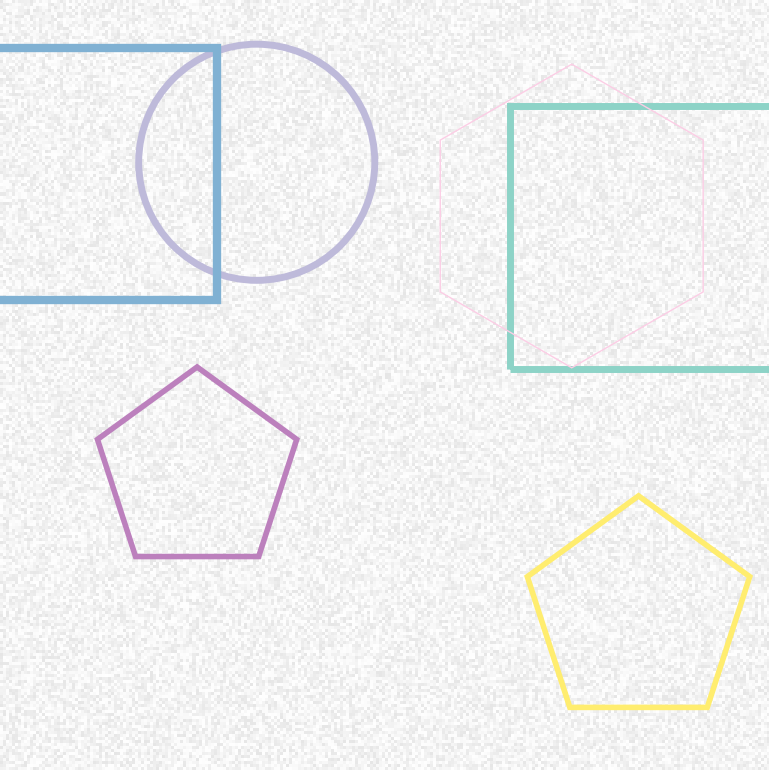[{"shape": "square", "thickness": 2.5, "radius": 0.85, "center": [0.833, 0.692]}, {"shape": "circle", "thickness": 2.5, "radius": 0.77, "center": [0.333, 0.789]}, {"shape": "square", "thickness": 3, "radius": 0.82, "center": [0.118, 0.774]}, {"shape": "hexagon", "thickness": 0.5, "radius": 0.99, "center": [0.742, 0.719]}, {"shape": "pentagon", "thickness": 2, "radius": 0.68, "center": [0.256, 0.387]}, {"shape": "pentagon", "thickness": 2, "radius": 0.76, "center": [0.829, 0.204]}]